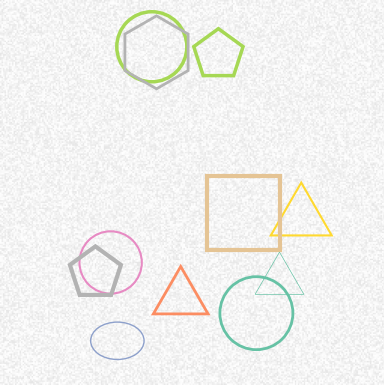[{"shape": "circle", "thickness": 2, "radius": 0.47, "center": [0.666, 0.187]}, {"shape": "triangle", "thickness": 0.5, "radius": 0.37, "center": [0.726, 0.272]}, {"shape": "triangle", "thickness": 2, "radius": 0.41, "center": [0.469, 0.226]}, {"shape": "oval", "thickness": 1, "radius": 0.35, "center": [0.305, 0.115]}, {"shape": "circle", "thickness": 1.5, "radius": 0.4, "center": [0.287, 0.318]}, {"shape": "pentagon", "thickness": 2.5, "radius": 0.34, "center": [0.567, 0.858]}, {"shape": "circle", "thickness": 2.5, "radius": 0.45, "center": [0.394, 0.879]}, {"shape": "triangle", "thickness": 1.5, "radius": 0.46, "center": [0.782, 0.434]}, {"shape": "square", "thickness": 3, "radius": 0.48, "center": [0.632, 0.446]}, {"shape": "pentagon", "thickness": 3, "radius": 0.35, "center": [0.248, 0.29]}, {"shape": "hexagon", "thickness": 2, "radius": 0.47, "center": [0.407, 0.864]}]